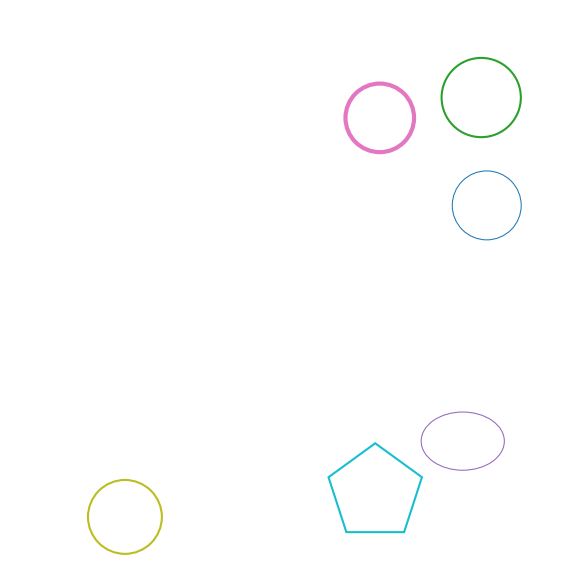[{"shape": "circle", "thickness": 0.5, "radius": 0.3, "center": [0.843, 0.643]}, {"shape": "circle", "thickness": 1, "radius": 0.34, "center": [0.833, 0.83]}, {"shape": "oval", "thickness": 0.5, "radius": 0.36, "center": [0.801, 0.235]}, {"shape": "circle", "thickness": 2, "radius": 0.3, "center": [0.658, 0.795]}, {"shape": "circle", "thickness": 1, "radius": 0.32, "center": [0.216, 0.104]}, {"shape": "pentagon", "thickness": 1, "radius": 0.43, "center": [0.65, 0.146]}]